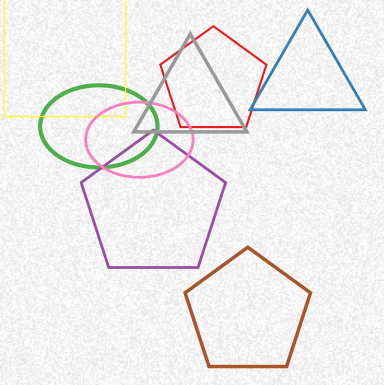[{"shape": "pentagon", "thickness": 1.5, "radius": 0.72, "center": [0.554, 0.787]}, {"shape": "triangle", "thickness": 2, "radius": 0.86, "center": [0.799, 0.801]}, {"shape": "oval", "thickness": 3, "radius": 0.76, "center": [0.257, 0.672]}, {"shape": "pentagon", "thickness": 2, "radius": 0.99, "center": [0.398, 0.465]}, {"shape": "square", "thickness": 1, "radius": 0.78, "center": [0.168, 0.855]}, {"shape": "pentagon", "thickness": 2.5, "radius": 0.86, "center": [0.644, 0.186]}, {"shape": "oval", "thickness": 2, "radius": 0.7, "center": [0.362, 0.637]}, {"shape": "triangle", "thickness": 2.5, "radius": 0.85, "center": [0.494, 0.742]}]